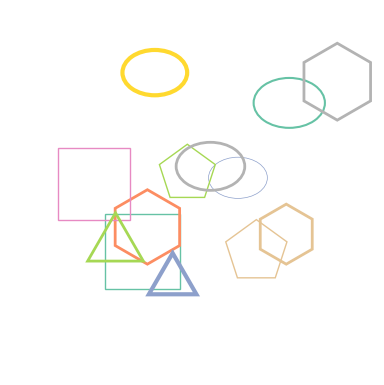[{"shape": "oval", "thickness": 1.5, "radius": 0.46, "center": [0.751, 0.733]}, {"shape": "square", "thickness": 1, "radius": 0.48, "center": [0.369, 0.347]}, {"shape": "hexagon", "thickness": 2, "radius": 0.48, "center": [0.383, 0.411]}, {"shape": "oval", "thickness": 0.5, "radius": 0.38, "center": [0.618, 0.538]}, {"shape": "triangle", "thickness": 3, "radius": 0.36, "center": [0.448, 0.271]}, {"shape": "square", "thickness": 1, "radius": 0.47, "center": [0.244, 0.523]}, {"shape": "triangle", "thickness": 2, "radius": 0.42, "center": [0.3, 0.364]}, {"shape": "pentagon", "thickness": 1, "radius": 0.38, "center": [0.487, 0.549]}, {"shape": "oval", "thickness": 3, "radius": 0.42, "center": [0.402, 0.811]}, {"shape": "hexagon", "thickness": 2, "radius": 0.39, "center": [0.743, 0.392]}, {"shape": "pentagon", "thickness": 1, "radius": 0.42, "center": [0.666, 0.346]}, {"shape": "oval", "thickness": 2, "radius": 0.45, "center": [0.547, 0.568]}, {"shape": "hexagon", "thickness": 2, "radius": 0.5, "center": [0.876, 0.788]}]